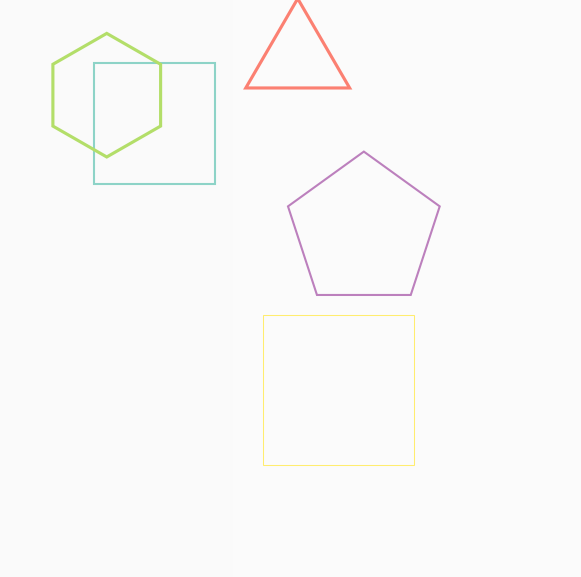[{"shape": "square", "thickness": 1, "radius": 0.52, "center": [0.266, 0.785]}, {"shape": "triangle", "thickness": 1.5, "radius": 0.52, "center": [0.512, 0.898]}, {"shape": "hexagon", "thickness": 1.5, "radius": 0.53, "center": [0.184, 0.834]}, {"shape": "pentagon", "thickness": 1, "radius": 0.69, "center": [0.626, 0.599]}, {"shape": "square", "thickness": 0.5, "radius": 0.65, "center": [0.582, 0.324]}]